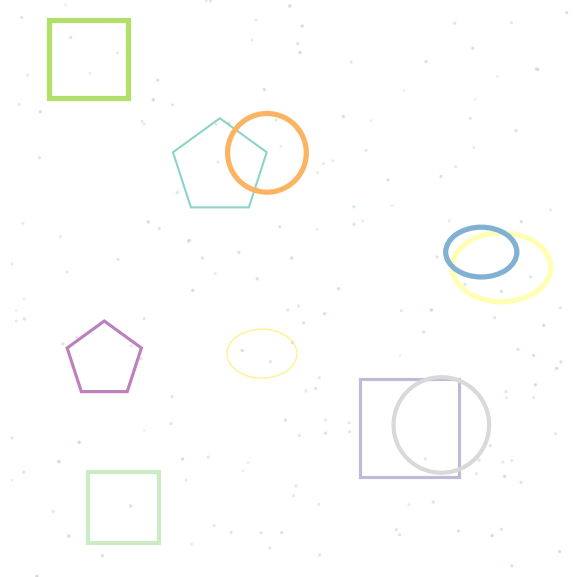[{"shape": "pentagon", "thickness": 1, "radius": 0.43, "center": [0.381, 0.709]}, {"shape": "oval", "thickness": 2.5, "radius": 0.43, "center": [0.868, 0.536]}, {"shape": "square", "thickness": 1.5, "radius": 0.43, "center": [0.709, 0.257]}, {"shape": "oval", "thickness": 2.5, "radius": 0.31, "center": [0.833, 0.563]}, {"shape": "circle", "thickness": 2.5, "radius": 0.34, "center": [0.462, 0.734]}, {"shape": "square", "thickness": 2.5, "radius": 0.34, "center": [0.153, 0.897]}, {"shape": "circle", "thickness": 2, "radius": 0.41, "center": [0.764, 0.263]}, {"shape": "pentagon", "thickness": 1.5, "radius": 0.34, "center": [0.181, 0.376]}, {"shape": "square", "thickness": 2, "radius": 0.31, "center": [0.214, 0.12]}, {"shape": "oval", "thickness": 0.5, "radius": 0.3, "center": [0.454, 0.387]}]